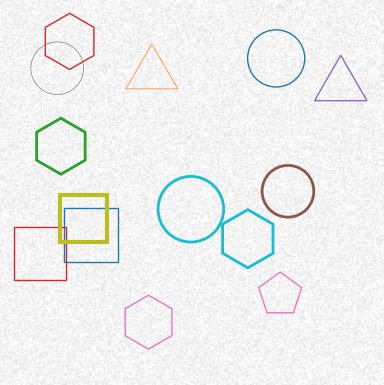[{"shape": "square", "thickness": 1, "radius": 0.35, "center": [0.235, 0.391]}, {"shape": "circle", "thickness": 1, "radius": 0.37, "center": [0.717, 0.848]}, {"shape": "triangle", "thickness": 0.5, "radius": 0.39, "center": [0.395, 0.808]}, {"shape": "hexagon", "thickness": 2, "radius": 0.36, "center": [0.158, 0.62]}, {"shape": "square", "thickness": 1, "radius": 0.34, "center": [0.104, 0.341]}, {"shape": "hexagon", "thickness": 1, "radius": 0.36, "center": [0.181, 0.892]}, {"shape": "triangle", "thickness": 1, "radius": 0.39, "center": [0.885, 0.778]}, {"shape": "circle", "thickness": 2, "radius": 0.34, "center": [0.748, 0.503]}, {"shape": "hexagon", "thickness": 1, "radius": 0.35, "center": [0.386, 0.163]}, {"shape": "pentagon", "thickness": 1, "radius": 0.29, "center": [0.728, 0.235]}, {"shape": "circle", "thickness": 0.5, "radius": 0.34, "center": [0.149, 0.823]}, {"shape": "square", "thickness": 3, "radius": 0.31, "center": [0.217, 0.432]}, {"shape": "hexagon", "thickness": 2, "radius": 0.38, "center": [0.644, 0.38]}, {"shape": "circle", "thickness": 2, "radius": 0.43, "center": [0.496, 0.457]}]